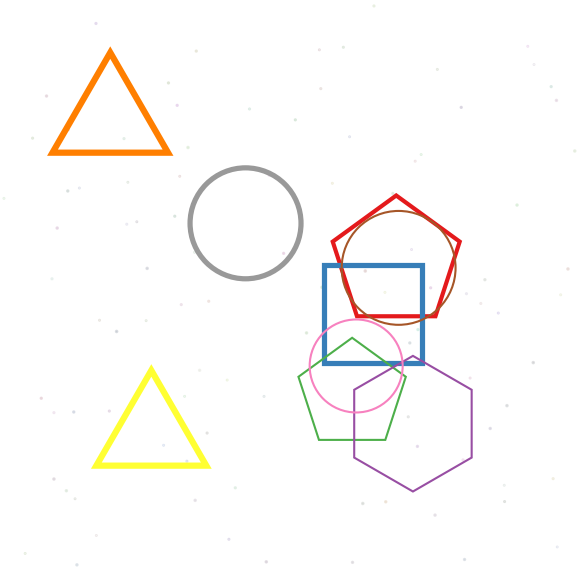[{"shape": "pentagon", "thickness": 2, "radius": 0.58, "center": [0.686, 0.545]}, {"shape": "square", "thickness": 2.5, "radius": 0.43, "center": [0.646, 0.456]}, {"shape": "pentagon", "thickness": 1, "radius": 0.49, "center": [0.61, 0.316]}, {"shape": "hexagon", "thickness": 1, "radius": 0.59, "center": [0.715, 0.265]}, {"shape": "triangle", "thickness": 3, "radius": 0.58, "center": [0.191, 0.793]}, {"shape": "triangle", "thickness": 3, "radius": 0.55, "center": [0.262, 0.248]}, {"shape": "circle", "thickness": 1, "radius": 0.49, "center": [0.69, 0.535]}, {"shape": "circle", "thickness": 1, "radius": 0.4, "center": [0.617, 0.365]}, {"shape": "circle", "thickness": 2.5, "radius": 0.48, "center": [0.425, 0.612]}]